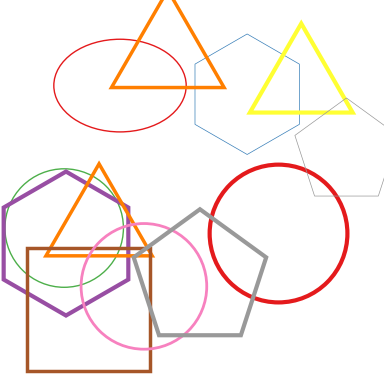[{"shape": "circle", "thickness": 3, "radius": 0.89, "center": [0.723, 0.393]}, {"shape": "oval", "thickness": 1, "radius": 0.86, "center": [0.312, 0.778]}, {"shape": "hexagon", "thickness": 0.5, "radius": 0.78, "center": [0.642, 0.755]}, {"shape": "circle", "thickness": 1, "radius": 0.77, "center": [0.167, 0.408]}, {"shape": "hexagon", "thickness": 3, "radius": 0.93, "center": [0.171, 0.367]}, {"shape": "triangle", "thickness": 2.5, "radius": 0.8, "center": [0.257, 0.415]}, {"shape": "triangle", "thickness": 2.5, "radius": 0.84, "center": [0.436, 0.857]}, {"shape": "triangle", "thickness": 3, "radius": 0.77, "center": [0.783, 0.785]}, {"shape": "square", "thickness": 2.5, "radius": 0.8, "center": [0.23, 0.195]}, {"shape": "circle", "thickness": 2, "radius": 0.82, "center": [0.374, 0.256]}, {"shape": "pentagon", "thickness": 3, "radius": 0.9, "center": [0.519, 0.276]}, {"shape": "pentagon", "thickness": 0.5, "radius": 0.7, "center": [0.9, 0.605]}]